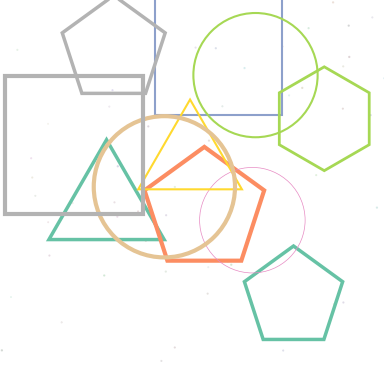[{"shape": "triangle", "thickness": 2.5, "radius": 0.86, "center": [0.277, 0.464]}, {"shape": "pentagon", "thickness": 2.5, "radius": 0.67, "center": [0.762, 0.227]}, {"shape": "pentagon", "thickness": 3, "radius": 0.82, "center": [0.531, 0.455]}, {"shape": "square", "thickness": 1.5, "radius": 0.83, "center": [0.568, 0.867]}, {"shape": "circle", "thickness": 0.5, "radius": 0.69, "center": [0.655, 0.428]}, {"shape": "circle", "thickness": 1.5, "radius": 0.81, "center": [0.664, 0.805]}, {"shape": "hexagon", "thickness": 2, "radius": 0.67, "center": [0.842, 0.692]}, {"shape": "triangle", "thickness": 1.5, "radius": 0.78, "center": [0.494, 0.586]}, {"shape": "circle", "thickness": 3, "radius": 0.92, "center": [0.427, 0.515]}, {"shape": "pentagon", "thickness": 2.5, "radius": 0.7, "center": [0.295, 0.871]}, {"shape": "square", "thickness": 3, "radius": 0.9, "center": [0.193, 0.624]}]